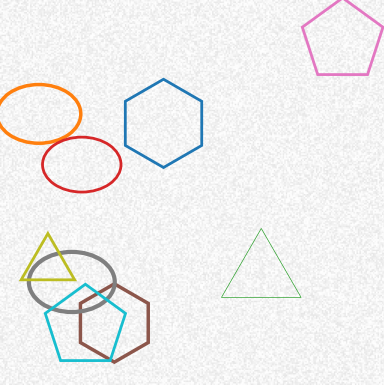[{"shape": "hexagon", "thickness": 2, "radius": 0.57, "center": [0.425, 0.68]}, {"shape": "oval", "thickness": 2.5, "radius": 0.54, "center": [0.101, 0.704]}, {"shape": "triangle", "thickness": 0.5, "radius": 0.6, "center": [0.679, 0.287]}, {"shape": "oval", "thickness": 2, "radius": 0.51, "center": [0.212, 0.572]}, {"shape": "hexagon", "thickness": 2.5, "radius": 0.51, "center": [0.297, 0.161]}, {"shape": "pentagon", "thickness": 2, "radius": 0.55, "center": [0.89, 0.895]}, {"shape": "oval", "thickness": 3, "radius": 0.56, "center": [0.187, 0.268]}, {"shape": "triangle", "thickness": 2, "radius": 0.4, "center": [0.124, 0.313]}, {"shape": "pentagon", "thickness": 2, "radius": 0.55, "center": [0.222, 0.152]}]